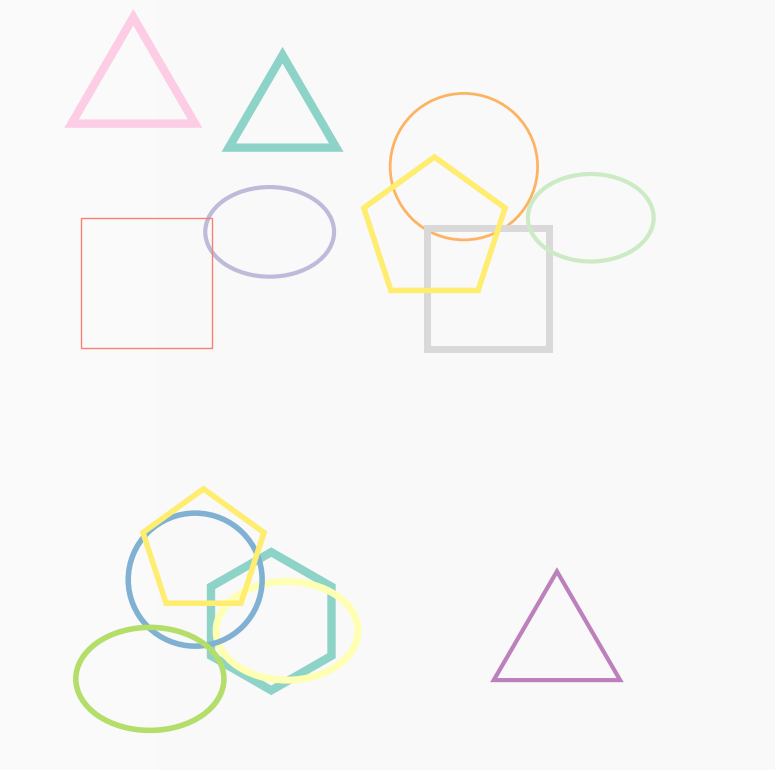[{"shape": "triangle", "thickness": 3, "radius": 0.4, "center": [0.365, 0.848]}, {"shape": "hexagon", "thickness": 3, "radius": 0.45, "center": [0.35, 0.193]}, {"shape": "oval", "thickness": 2.5, "radius": 0.46, "center": [0.37, 0.181]}, {"shape": "oval", "thickness": 1.5, "radius": 0.42, "center": [0.348, 0.699]}, {"shape": "square", "thickness": 0.5, "radius": 0.42, "center": [0.189, 0.632]}, {"shape": "circle", "thickness": 2, "radius": 0.43, "center": [0.252, 0.247]}, {"shape": "circle", "thickness": 1, "radius": 0.48, "center": [0.599, 0.784]}, {"shape": "oval", "thickness": 2, "radius": 0.48, "center": [0.193, 0.118]}, {"shape": "triangle", "thickness": 3, "radius": 0.46, "center": [0.172, 0.886]}, {"shape": "square", "thickness": 2.5, "radius": 0.39, "center": [0.63, 0.625]}, {"shape": "triangle", "thickness": 1.5, "radius": 0.47, "center": [0.719, 0.164]}, {"shape": "oval", "thickness": 1.5, "radius": 0.41, "center": [0.762, 0.717]}, {"shape": "pentagon", "thickness": 2, "radius": 0.41, "center": [0.263, 0.283]}, {"shape": "pentagon", "thickness": 2, "radius": 0.48, "center": [0.561, 0.7]}]